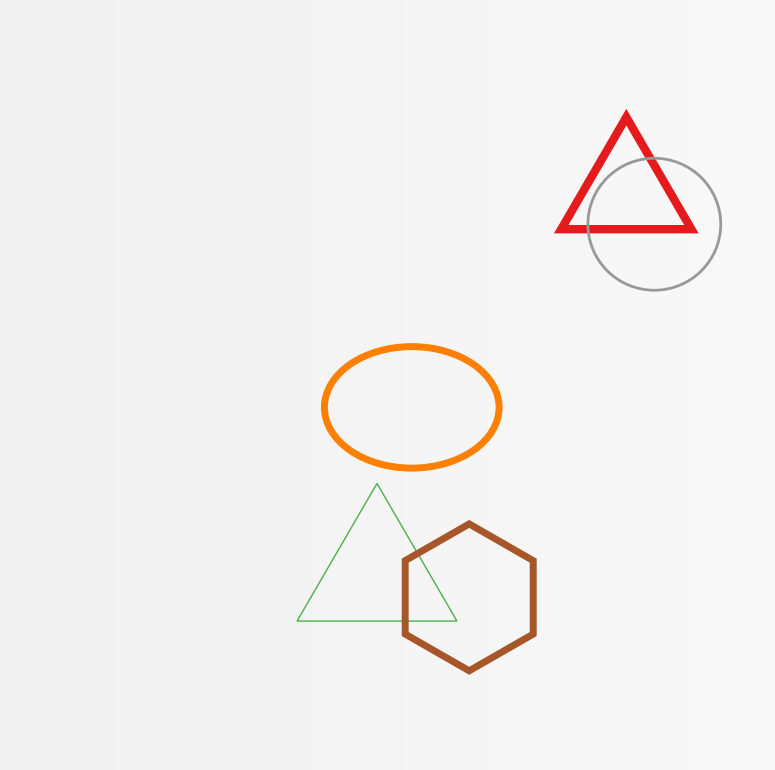[{"shape": "triangle", "thickness": 3, "radius": 0.49, "center": [0.808, 0.751]}, {"shape": "triangle", "thickness": 0.5, "radius": 0.6, "center": [0.486, 0.253]}, {"shape": "oval", "thickness": 2.5, "radius": 0.56, "center": [0.531, 0.471]}, {"shape": "hexagon", "thickness": 2.5, "radius": 0.48, "center": [0.605, 0.224]}, {"shape": "circle", "thickness": 1, "radius": 0.43, "center": [0.844, 0.709]}]